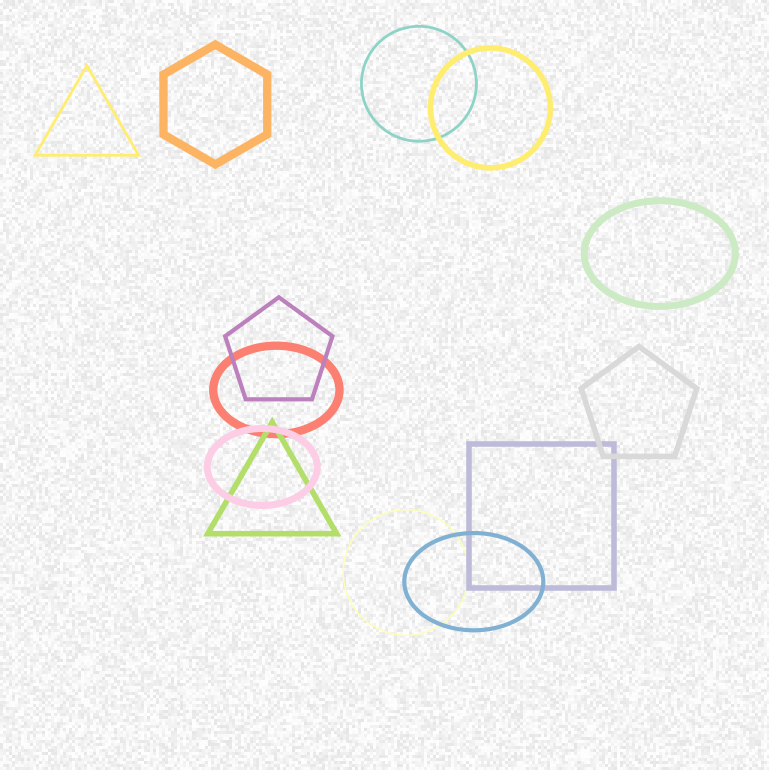[{"shape": "circle", "thickness": 1, "radius": 0.37, "center": [0.544, 0.891]}, {"shape": "circle", "thickness": 0.5, "radius": 0.41, "center": [0.527, 0.256]}, {"shape": "square", "thickness": 2, "radius": 0.47, "center": [0.703, 0.33]}, {"shape": "oval", "thickness": 3, "radius": 0.41, "center": [0.359, 0.494]}, {"shape": "oval", "thickness": 1.5, "radius": 0.45, "center": [0.615, 0.245]}, {"shape": "hexagon", "thickness": 3, "radius": 0.39, "center": [0.28, 0.864]}, {"shape": "triangle", "thickness": 2, "radius": 0.48, "center": [0.354, 0.355]}, {"shape": "oval", "thickness": 2.5, "radius": 0.36, "center": [0.341, 0.394]}, {"shape": "pentagon", "thickness": 2, "radius": 0.39, "center": [0.83, 0.471]}, {"shape": "pentagon", "thickness": 1.5, "radius": 0.37, "center": [0.362, 0.541]}, {"shape": "oval", "thickness": 2.5, "radius": 0.49, "center": [0.857, 0.671]}, {"shape": "circle", "thickness": 2, "radius": 0.39, "center": [0.637, 0.86]}, {"shape": "triangle", "thickness": 1, "radius": 0.39, "center": [0.113, 0.837]}]